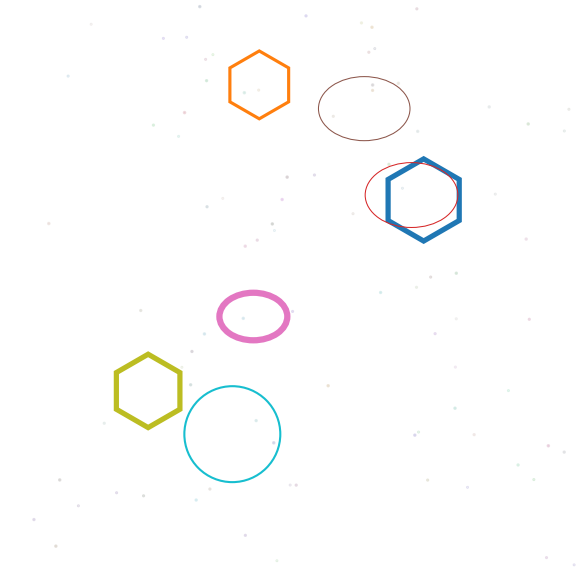[{"shape": "hexagon", "thickness": 2.5, "radius": 0.36, "center": [0.734, 0.653]}, {"shape": "hexagon", "thickness": 1.5, "radius": 0.29, "center": [0.449, 0.852]}, {"shape": "oval", "thickness": 0.5, "radius": 0.4, "center": [0.713, 0.661]}, {"shape": "oval", "thickness": 0.5, "radius": 0.4, "center": [0.631, 0.811]}, {"shape": "oval", "thickness": 3, "radius": 0.29, "center": [0.439, 0.451]}, {"shape": "hexagon", "thickness": 2.5, "radius": 0.32, "center": [0.257, 0.322]}, {"shape": "circle", "thickness": 1, "radius": 0.42, "center": [0.402, 0.247]}]